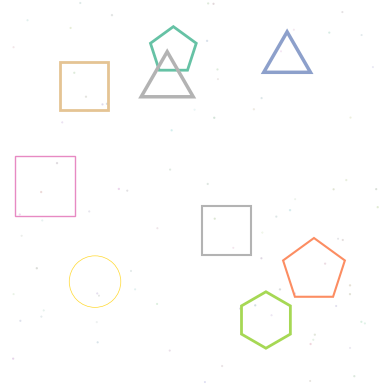[{"shape": "pentagon", "thickness": 2, "radius": 0.31, "center": [0.45, 0.868]}, {"shape": "pentagon", "thickness": 1.5, "radius": 0.42, "center": [0.816, 0.297]}, {"shape": "triangle", "thickness": 2.5, "radius": 0.35, "center": [0.746, 0.847]}, {"shape": "square", "thickness": 1, "radius": 0.39, "center": [0.117, 0.517]}, {"shape": "hexagon", "thickness": 2, "radius": 0.37, "center": [0.691, 0.169]}, {"shape": "circle", "thickness": 0.5, "radius": 0.33, "center": [0.247, 0.269]}, {"shape": "square", "thickness": 2, "radius": 0.31, "center": [0.219, 0.777]}, {"shape": "square", "thickness": 1.5, "radius": 0.32, "center": [0.588, 0.401]}, {"shape": "triangle", "thickness": 2.5, "radius": 0.39, "center": [0.434, 0.788]}]